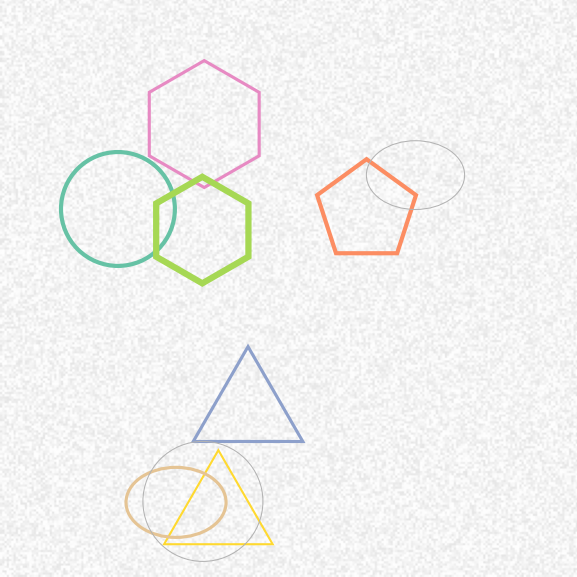[{"shape": "circle", "thickness": 2, "radius": 0.49, "center": [0.204, 0.637]}, {"shape": "pentagon", "thickness": 2, "radius": 0.45, "center": [0.635, 0.633]}, {"shape": "triangle", "thickness": 1.5, "radius": 0.55, "center": [0.429, 0.289]}, {"shape": "hexagon", "thickness": 1.5, "radius": 0.55, "center": [0.354, 0.784]}, {"shape": "hexagon", "thickness": 3, "radius": 0.46, "center": [0.35, 0.601]}, {"shape": "triangle", "thickness": 1, "radius": 0.54, "center": [0.378, 0.111]}, {"shape": "oval", "thickness": 1.5, "radius": 0.43, "center": [0.305, 0.129]}, {"shape": "circle", "thickness": 0.5, "radius": 0.52, "center": [0.351, 0.131]}, {"shape": "oval", "thickness": 0.5, "radius": 0.43, "center": [0.719, 0.696]}]